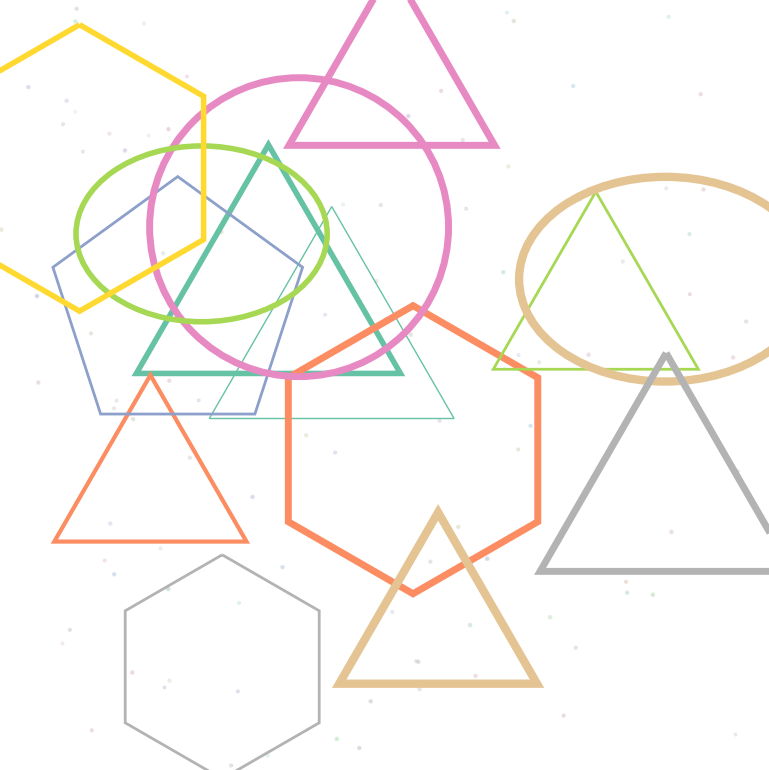[{"shape": "triangle", "thickness": 2, "radius": 0.99, "center": [0.349, 0.614]}, {"shape": "triangle", "thickness": 0.5, "radius": 0.92, "center": [0.431, 0.548]}, {"shape": "triangle", "thickness": 1.5, "radius": 0.72, "center": [0.195, 0.369]}, {"shape": "hexagon", "thickness": 2.5, "radius": 0.94, "center": [0.536, 0.416]}, {"shape": "pentagon", "thickness": 1, "radius": 0.85, "center": [0.231, 0.6]}, {"shape": "triangle", "thickness": 2.5, "radius": 0.77, "center": [0.509, 0.888]}, {"shape": "circle", "thickness": 2.5, "radius": 0.97, "center": [0.388, 0.705]}, {"shape": "oval", "thickness": 2, "radius": 0.82, "center": [0.262, 0.696]}, {"shape": "triangle", "thickness": 1, "radius": 0.77, "center": [0.774, 0.597]}, {"shape": "hexagon", "thickness": 2, "radius": 0.93, "center": [0.103, 0.782]}, {"shape": "oval", "thickness": 3, "radius": 0.95, "center": [0.864, 0.637]}, {"shape": "triangle", "thickness": 3, "radius": 0.74, "center": [0.569, 0.186]}, {"shape": "triangle", "thickness": 2.5, "radius": 0.95, "center": [0.865, 0.352]}, {"shape": "hexagon", "thickness": 1, "radius": 0.73, "center": [0.289, 0.134]}]